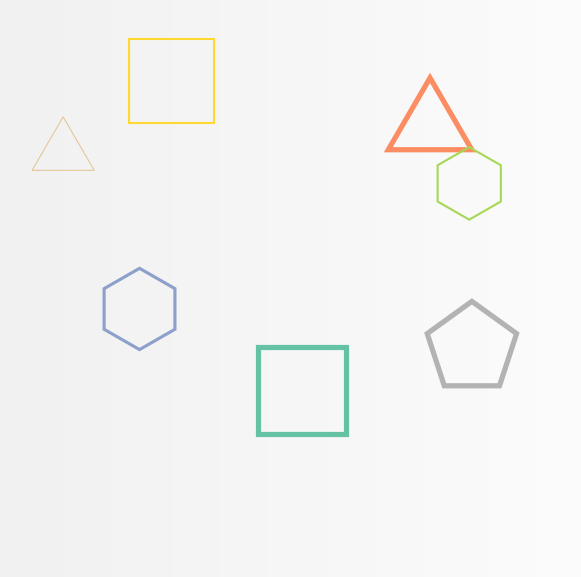[{"shape": "square", "thickness": 2.5, "radius": 0.38, "center": [0.519, 0.323]}, {"shape": "triangle", "thickness": 2.5, "radius": 0.41, "center": [0.74, 0.781]}, {"shape": "hexagon", "thickness": 1.5, "radius": 0.35, "center": [0.24, 0.464]}, {"shape": "hexagon", "thickness": 1, "radius": 0.31, "center": [0.807, 0.682]}, {"shape": "square", "thickness": 1, "radius": 0.36, "center": [0.295, 0.859]}, {"shape": "triangle", "thickness": 0.5, "radius": 0.31, "center": [0.109, 0.735]}, {"shape": "pentagon", "thickness": 2.5, "radius": 0.4, "center": [0.812, 0.396]}]